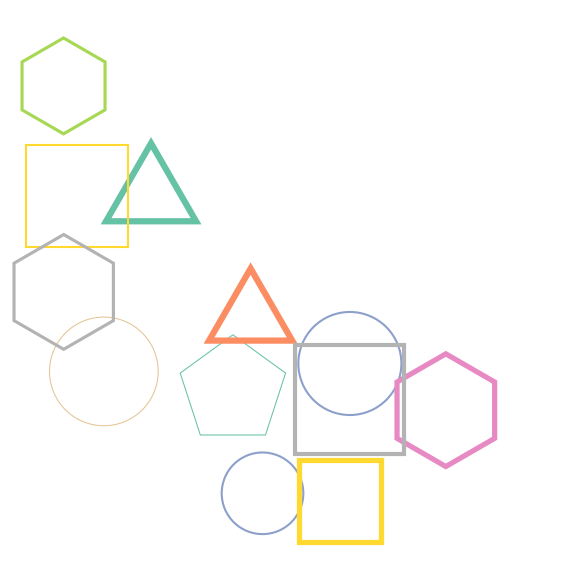[{"shape": "pentagon", "thickness": 0.5, "radius": 0.48, "center": [0.403, 0.323]}, {"shape": "triangle", "thickness": 3, "radius": 0.45, "center": [0.262, 0.661]}, {"shape": "triangle", "thickness": 3, "radius": 0.42, "center": [0.434, 0.451]}, {"shape": "circle", "thickness": 1, "radius": 0.35, "center": [0.455, 0.145]}, {"shape": "circle", "thickness": 1, "radius": 0.45, "center": [0.606, 0.37]}, {"shape": "hexagon", "thickness": 2.5, "radius": 0.49, "center": [0.772, 0.289]}, {"shape": "hexagon", "thickness": 1.5, "radius": 0.41, "center": [0.11, 0.85]}, {"shape": "square", "thickness": 2.5, "radius": 0.36, "center": [0.589, 0.132]}, {"shape": "square", "thickness": 1, "radius": 0.44, "center": [0.134, 0.66]}, {"shape": "circle", "thickness": 0.5, "radius": 0.47, "center": [0.18, 0.356]}, {"shape": "hexagon", "thickness": 1.5, "radius": 0.5, "center": [0.11, 0.494]}, {"shape": "square", "thickness": 2, "radius": 0.47, "center": [0.605, 0.307]}]